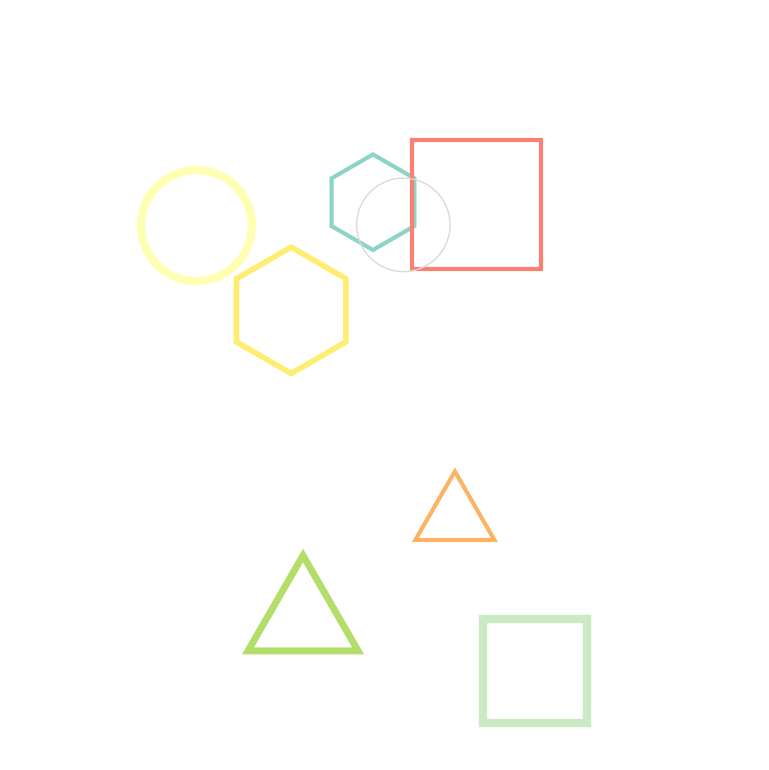[{"shape": "hexagon", "thickness": 1.5, "radius": 0.31, "center": [0.484, 0.737]}, {"shape": "circle", "thickness": 3, "radius": 0.36, "center": [0.255, 0.707]}, {"shape": "square", "thickness": 1.5, "radius": 0.42, "center": [0.619, 0.734]}, {"shape": "triangle", "thickness": 1.5, "radius": 0.3, "center": [0.591, 0.328]}, {"shape": "triangle", "thickness": 2.5, "radius": 0.41, "center": [0.394, 0.196]}, {"shape": "circle", "thickness": 0.5, "radius": 0.3, "center": [0.524, 0.708]}, {"shape": "square", "thickness": 3, "radius": 0.34, "center": [0.695, 0.128]}, {"shape": "hexagon", "thickness": 2, "radius": 0.41, "center": [0.378, 0.597]}]